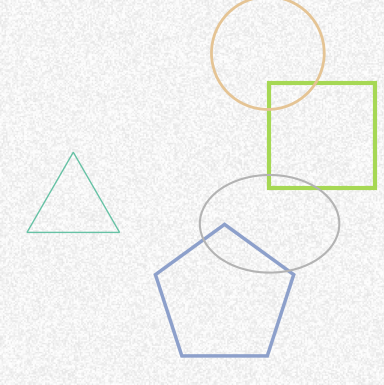[{"shape": "triangle", "thickness": 1, "radius": 0.69, "center": [0.19, 0.466]}, {"shape": "pentagon", "thickness": 2.5, "radius": 0.94, "center": [0.583, 0.228]}, {"shape": "square", "thickness": 3, "radius": 0.69, "center": [0.837, 0.648]}, {"shape": "circle", "thickness": 2, "radius": 0.73, "center": [0.696, 0.862]}, {"shape": "oval", "thickness": 1.5, "radius": 0.91, "center": [0.7, 0.419]}]